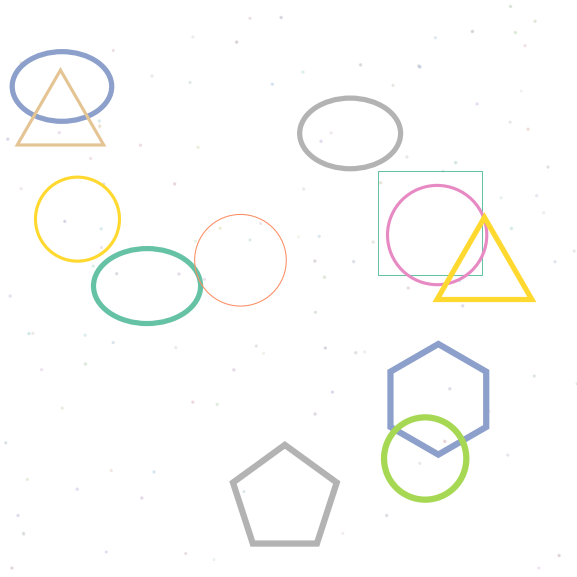[{"shape": "oval", "thickness": 2.5, "radius": 0.46, "center": [0.255, 0.504]}, {"shape": "square", "thickness": 0.5, "radius": 0.45, "center": [0.744, 0.612]}, {"shape": "circle", "thickness": 0.5, "radius": 0.4, "center": [0.416, 0.548]}, {"shape": "oval", "thickness": 2.5, "radius": 0.43, "center": [0.107, 0.849]}, {"shape": "hexagon", "thickness": 3, "radius": 0.48, "center": [0.759, 0.308]}, {"shape": "circle", "thickness": 1.5, "radius": 0.43, "center": [0.757, 0.592]}, {"shape": "circle", "thickness": 3, "radius": 0.36, "center": [0.736, 0.205]}, {"shape": "circle", "thickness": 1.5, "radius": 0.36, "center": [0.134, 0.62]}, {"shape": "triangle", "thickness": 2.5, "radius": 0.47, "center": [0.839, 0.528]}, {"shape": "triangle", "thickness": 1.5, "radius": 0.43, "center": [0.105, 0.791]}, {"shape": "pentagon", "thickness": 3, "radius": 0.47, "center": [0.493, 0.134]}, {"shape": "oval", "thickness": 2.5, "radius": 0.44, "center": [0.606, 0.768]}]